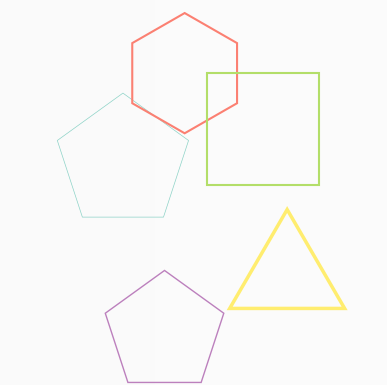[{"shape": "pentagon", "thickness": 0.5, "radius": 0.89, "center": [0.317, 0.58]}, {"shape": "hexagon", "thickness": 1.5, "radius": 0.78, "center": [0.477, 0.81]}, {"shape": "square", "thickness": 1.5, "radius": 0.72, "center": [0.68, 0.665]}, {"shape": "pentagon", "thickness": 1, "radius": 0.8, "center": [0.425, 0.137]}, {"shape": "triangle", "thickness": 2.5, "radius": 0.86, "center": [0.741, 0.285]}]